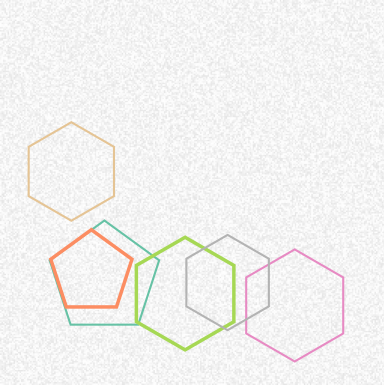[{"shape": "pentagon", "thickness": 1.5, "radius": 0.75, "center": [0.271, 0.278]}, {"shape": "pentagon", "thickness": 2.5, "radius": 0.55, "center": [0.237, 0.292]}, {"shape": "hexagon", "thickness": 1.5, "radius": 0.73, "center": [0.765, 0.207]}, {"shape": "hexagon", "thickness": 2.5, "radius": 0.73, "center": [0.481, 0.237]}, {"shape": "hexagon", "thickness": 1.5, "radius": 0.64, "center": [0.185, 0.555]}, {"shape": "hexagon", "thickness": 1.5, "radius": 0.62, "center": [0.591, 0.266]}]